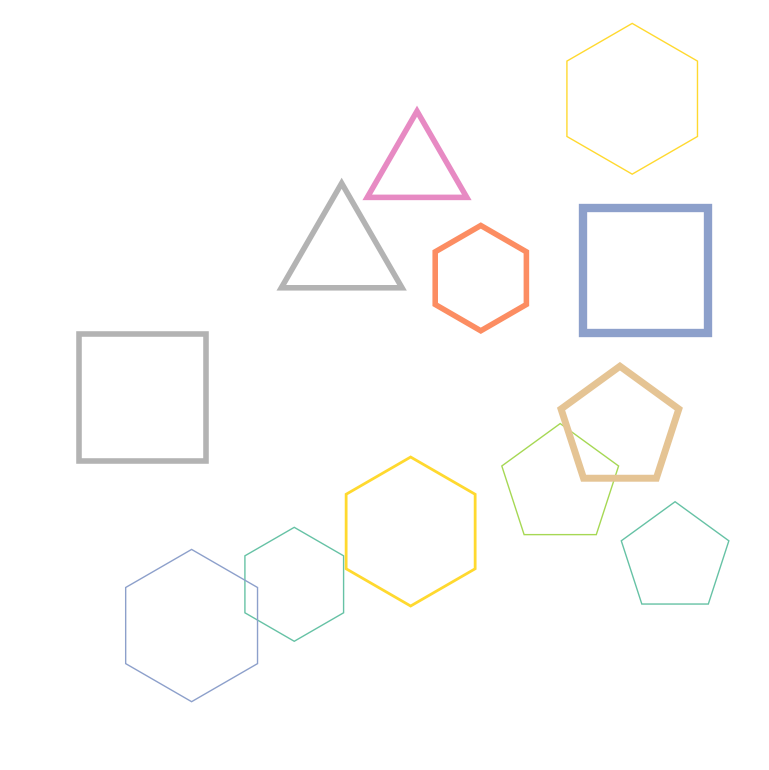[{"shape": "hexagon", "thickness": 0.5, "radius": 0.37, "center": [0.382, 0.241]}, {"shape": "pentagon", "thickness": 0.5, "radius": 0.37, "center": [0.877, 0.275]}, {"shape": "hexagon", "thickness": 2, "radius": 0.34, "center": [0.624, 0.639]}, {"shape": "hexagon", "thickness": 0.5, "radius": 0.49, "center": [0.249, 0.188]}, {"shape": "square", "thickness": 3, "radius": 0.41, "center": [0.839, 0.649]}, {"shape": "triangle", "thickness": 2, "radius": 0.37, "center": [0.542, 0.781]}, {"shape": "pentagon", "thickness": 0.5, "radius": 0.4, "center": [0.728, 0.37]}, {"shape": "hexagon", "thickness": 1, "radius": 0.48, "center": [0.533, 0.31]}, {"shape": "hexagon", "thickness": 0.5, "radius": 0.49, "center": [0.821, 0.872]}, {"shape": "pentagon", "thickness": 2.5, "radius": 0.4, "center": [0.805, 0.444]}, {"shape": "square", "thickness": 2, "radius": 0.41, "center": [0.185, 0.484]}, {"shape": "triangle", "thickness": 2, "radius": 0.45, "center": [0.444, 0.671]}]